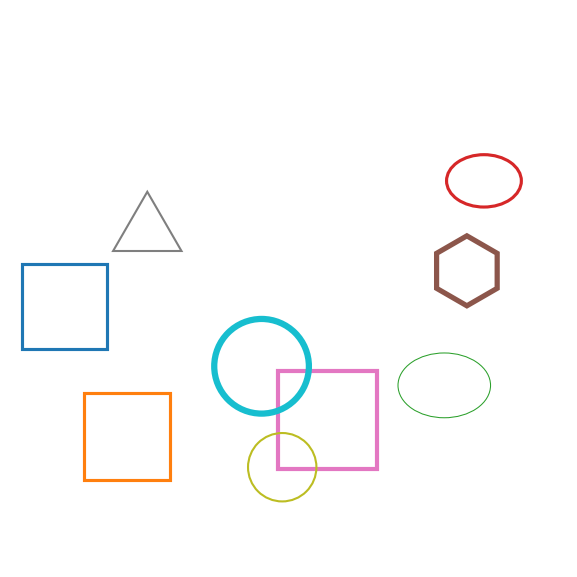[{"shape": "square", "thickness": 1.5, "radius": 0.37, "center": [0.112, 0.469]}, {"shape": "square", "thickness": 1.5, "radius": 0.37, "center": [0.22, 0.243]}, {"shape": "oval", "thickness": 0.5, "radius": 0.4, "center": [0.769, 0.332]}, {"shape": "oval", "thickness": 1.5, "radius": 0.32, "center": [0.838, 0.686]}, {"shape": "hexagon", "thickness": 2.5, "radius": 0.3, "center": [0.808, 0.53]}, {"shape": "square", "thickness": 2, "radius": 0.43, "center": [0.567, 0.272]}, {"shape": "triangle", "thickness": 1, "radius": 0.34, "center": [0.255, 0.599]}, {"shape": "circle", "thickness": 1, "radius": 0.3, "center": [0.489, 0.19]}, {"shape": "circle", "thickness": 3, "radius": 0.41, "center": [0.453, 0.365]}]